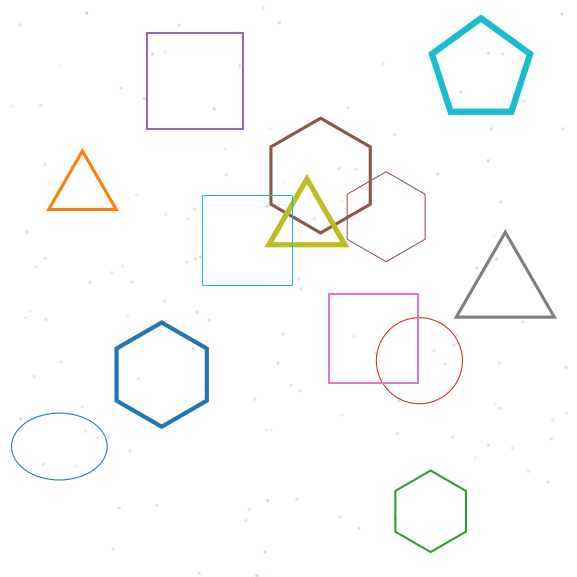[{"shape": "oval", "thickness": 0.5, "radius": 0.41, "center": [0.103, 0.226]}, {"shape": "hexagon", "thickness": 2, "radius": 0.45, "center": [0.28, 0.35]}, {"shape": "triangle", "thickness": 1.5, "radius": 0.34, "center": [0.143, 0.67]}, {"shape": "hexagon", "thickness": 1, "radius": 0.35, "center": [0.746, 0.114]}, {"shape": "circle", "thickness": 0.5, "radius": 0.37, "center": [0.726, 0.375]}, {"shape": "square", "thickness": 1, "radius": 0.42, "center": [0.338, 0.859]}, {"shape": "hexagon", "thickness": 0.5, "radius": 0.39, "center": [0.669, 0.624]}, {"shape": "hexagon", "thickness": 1.5, "radius": 0.5, "center": [0.555, 0.695]}, {"shape": "square", "thickness": 1, "radius": 0.39, "center": [0.646, 0.413]}, {"shape": "triangle", "thickness": 1.5, "radius": 0.49, "center": [0.875, 0.499]}, {"shape": "triangle", "thickness": 2.5, "radius": 0.38, "center": [0.531, 0.613]}, {"shape": "pentagon", "thickness": 3, "radius": 0.45, "center": [0.833, 0.878]}, {"shape": "square", "thickness": 0.5, "radius": 0.39, "center": [0.428, 0.583]}]